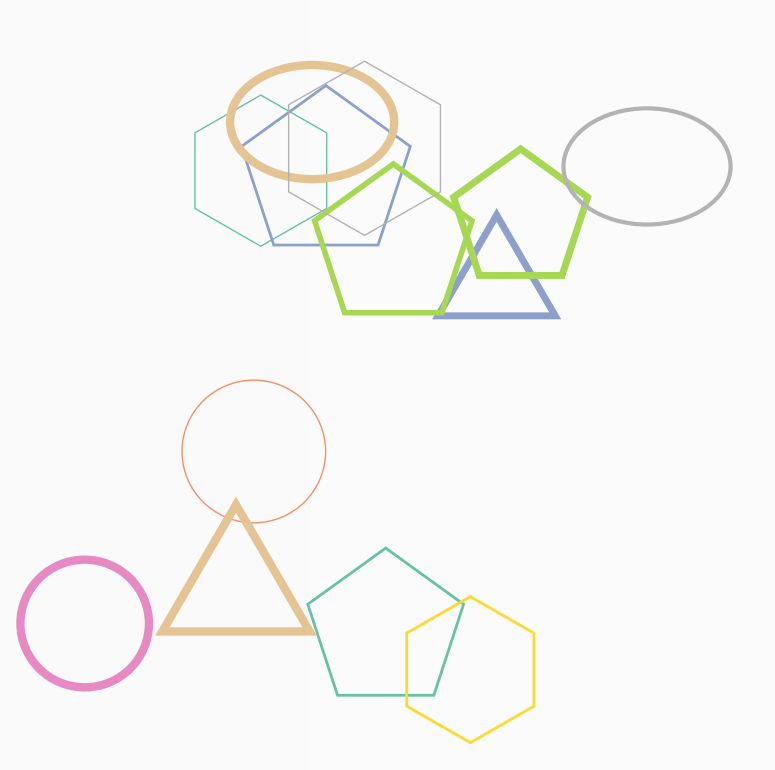[{"shape": "hexagon", "thickness": 0.5, "radius": 0.49, "center": [0.337, 0.778]}, {"shape": "pentagon", "thickness": 1, "radius": 0.53, "center": [0.498, 0.183]}, {"shape": "circle", "thickness": 0.5, "radius": 0.46, "center": [0.328, 0.414]}, {"shape": "pentagon", "thickness": 1, "radius": 0.57, "center": [0.421, 0.774]}, {"shape": "triangle", "thickness": 2.5, "radius": 0.44, "center": [0.641, 0.633]}, {"shape": "circle", "thickness": 3, "radius": 0.41, "center": [0.109, 0.19]}, {"shape": "pentagon", "thickness": 2, "radius": 0.53, "center": [0.507, 0.68]}, {"shape": "pentagon", "thickness": 2.5, "radius": 0.45, "center": [0.672, 0.716]}, {"shape": "hexagon", "thickness": 1, "radius": 0.47, "center": [0.607, 0.13]}, {"shape": "oval", "thickness": 3, "radius": 0.53, "center": [0.403, 0.841]}, {"shape": "triangle", "thickness": 3, "radius": 0.55, "center": [0.305, 0.235]}, {"shape": "oval", "thickness": 1.5, "radius": 0.54, "center": [0.835, 0.784]}, {"shape": "hexagon", "thickness": 0.5, "radius": 0.57, "center": [0.47, 0.807]}]